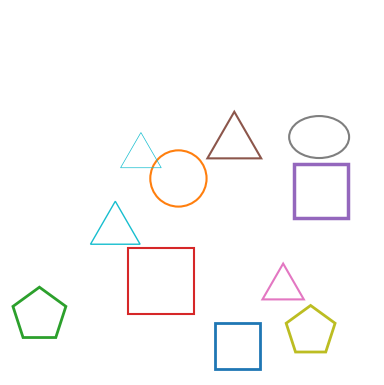[{"shape": "square", "thickness": 2, "radius": 0.29, "center": [0.616, 0.101]}, {"shape": "circle", "thickness": 1.5, "radius": 0.37, "center": [0.463, 0.536]}, {"shape": "pentagon", "thickness": 2, "radius": 0.36, "center": [0.102, 0.182]}, {"shape": "square", "thickness": 1.5, "radius": 0.43, "center": [0.418, 0.271]}, {"shape": "square", "thickness": 2.5, "radius": 0.35, "center": [0.834, 0.504]}, {"shape": "triangle", "thickness": 1.5, "radius": 0.4, "center": [0.609, 0.629]}, {"shape": "triangle", "thickness": 1.5, "radius": 0.31, "center": [0.735, 0.253]}, {"shape": "oval", "thickness": 1.5, "radius": 0.39, "center": [0.829, 0.644]}, {"shape": "pentagon", "thickness": 2, "radius": 0.33, "center": [0.807, 0.14]}, {"shape": "triangle", "thickness": 1, "radius": 0.37, "center": [0.299, 0.403]}, {"shape": "triangle", "thickness": 0.5, "radius": 0.3, "center": [0.366, 0.595]}]